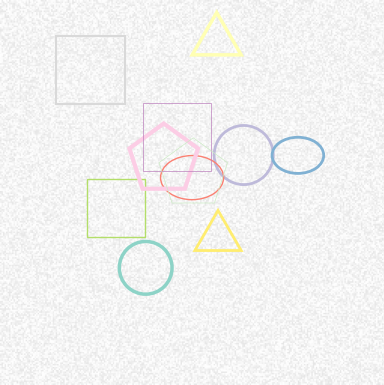[{"shape": "circle", "thickness": 2.5, "radius": 0.34, "center": [0.378, 0.304]}, {"shape": "triangle", "thickness": 2.5, "radius": 0.37, "center": [0.563, 0.894]}, {"shape": "circle", "thickness": 2, "radius": 0.38, "center": [0.633, 0.597]}, {"shape": "oval", "thickness": 1, "radius": 0.41, "center": [0.499, 0.539]}, {"shape": "oval", "thickness": 2, "radius": 0.34, "center": [0.774, 0.597]}, {"shape": "square", "thickness": 1, "radius": 0.38, "center": [0.301, 0.459]}, {"shape": "pentagon", "thickness": 3, "radius": 0.47, "center": [0.425, 0.585]}, {"shape": "square", "thickness": 1.5, "radius": 0.45, "center": [0.235, 0.818]}, {"shape": "square", "thickness": 0.5, "radius": 0.44, "center": [0.46, 0.644]}, {"shape": "pentagon", "thickness": 0.5, "radius": 0.47, "center": [0.502, 0.548]}, {"shape": "triangle", "thickness": 2, "radius": 0.35, "center": [0.566, 0.384]}]